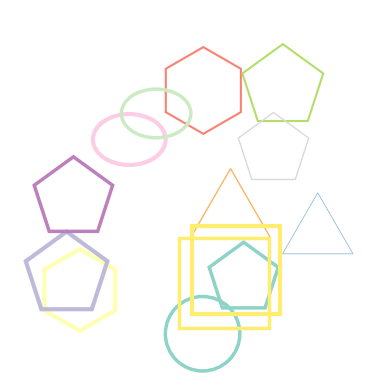[{"shape": "pentagon", "thickness": 2.5, "radius": 0.47, "center": [0.633, 0.277]}, {"shape": "circle", "thickness": 2.5, "radius": 0.48, "center": [0.526, 0.133]}, {"shape": "hexagon", "thickness": 3, "radius": 0.53, "center": [0.207, 0.247]}, {"shape": "pentagon", "thickness": 3, "radius": 0.56, "center": [0.173, 0.287]}, {"shape": "hexagon", "thickness": 1.5, "radius": 0.56, "center": [0.528, 0.765]}, {"shape": "triangle", "thickness": 0.5, "radius": 0.53, "center": [0.825, 0.394]}, {"shape": "triangle", "thickness": 1, "radius": 0.6, "center": [0.599, 0.442]}, {"shape": "pentagon", "thickness": 1.5, "radius": 0.55, "center": [0.735, 0.775]}, {"shape": "oval", "thickness": 3, "radius": 0.47, "center": [0.336, 0.638]}, {"shape": "pentagon", "thickness": 1, "radius": 0.48, "center": [0.711, 0.612]}, {"shape": "pentagon", "thickness": 2.5, "radius": 0.54, "center": [0.191, 0.486]}, {"shape": "oval", "thickness": 2.5, "radius": 0.45, "center": [0.406, 0.705]}, {"shape": "square", "thickness": 2.5, "radius": 0.58, "center": [0.583, 0.265]}, {"shape": "square", "thickness": 3, "radius": 0.57, "center": [0.612, 0.3]}]